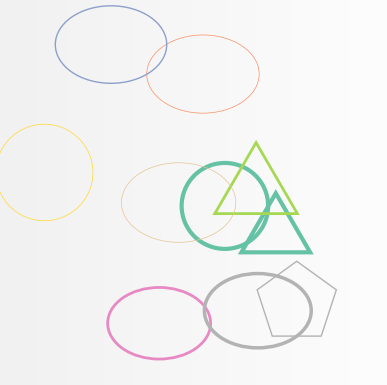[{"shape": "triangle", "thickness": 3, "radius": 0.51, "center": [0.712, 0.396]}, {"shape": "circle", "thickness": 3, "radius": 0.56, "center": [0.58, 0.465]}, {"shape": "oval", "thickness": 0.5, "radius": 0.73, "center": [0.524, 0.808]}, {"shape": "oval", "thickness": 1, "radius": 0.72, "center": [0.286, 0.884]}, {"shape": "oval", "thickness": 2, "radius": 0.66, "center": [0.411, 0.16]}, {"shape": "triangle", "thickness": 2, "radius": 0.61, "center": [0.661, 0.507]}, {"shape": "circle", "thickness": 0.5, "radius": 0.63, "center": [0.115, 0.552]}, {"shape": "oval", "thickness": 0.5, "radius": 0.74, "center": [0.461, 0.474]}, {"shape": "oval", "thickness": 2.5, "radius": 0.69, "center": [0.665, 0.193]}, {"shape": "pentagon", "thickness": 1, "radius": 0.54, "center": [0.766, 0.214]}]